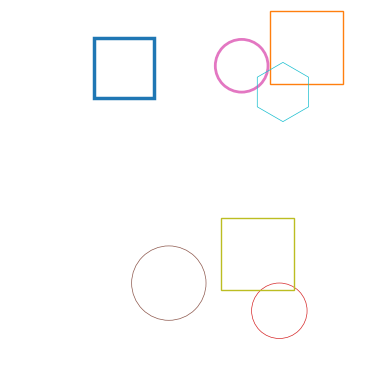[{"shape": "square", "thickness": 2.5, "radius": 0.39, "center": [0.321, 0.824]}, {"shape": "square", "thickness": 1, "radius": 0.47, "center": [0.796, 0.877]}, {"shape": "circle", "thickness": 0.5, "radius": 0.36, "center": [0.726, 0.193]}, {"shape": "circle", "thickness": 0.5, "radius": 0.48, "center": [0.439, 0.265]}, {"shape": "circle", "thickness": 2, "radius": 0.34, "center": [0.628, 0.829]}, {"shape": "square", "thickness": 1, "radius": 0.47, "center": [0.669, 0.341]}, {"shape": "hexagon", "thickness": 0.5, "radius": 0.38, "center": [0.735, 0.761]}]